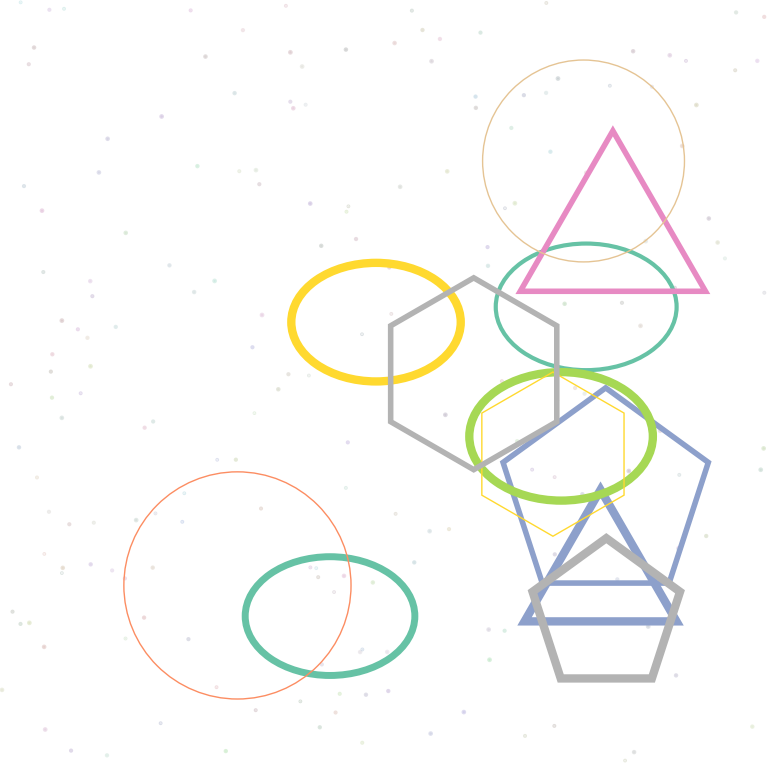[{"shape": "oval", "thickness": 2.5, "radius": 0.55, "center": [0.429, 0.2]}, {"shape": "oval", "thickness": 1.5, "radius": 0.59, "center": [0.761, 0.601]}, {"shape": "circle", "thickness": 0.5, "radius": 0.74, "center": [0.308, 0.24]}, {"shape": "triangle", "thickness": 3, "radius": 0.57, "center": [0.78, 0.25]}, {"shape": "pentagon", "thickness": 2, "radius": 0.7, "center": [0.787, 0.356]}, {"shape": "triangle", "thickness": 2, "radius": 0.69, "center": [0.796, 0.691]}, {"shape": "oval", "thickness": 3, "radius": 0.6, "center": [0.729, 0.433]}, {"shape": "oval", "thickness": 3, "radius": 0.55, "center": [0.488, 0.582]}, {"shape": "hexagon", "thickness": 0.5, "radius": 0.53, "center": [0.718, 0.41]}, {"shape": "circle", "thickness": 0.5, "radius": 0.66, "center": [0.758, 0.791]}, {"shape": "hexagon", "thickness": 2, "radius": 0.62, "center": [0.615, 0.515]}, {"shape": "pentagon", "thickness": 3, "radius": 0.5, "center": [0.787, 0.2]}]